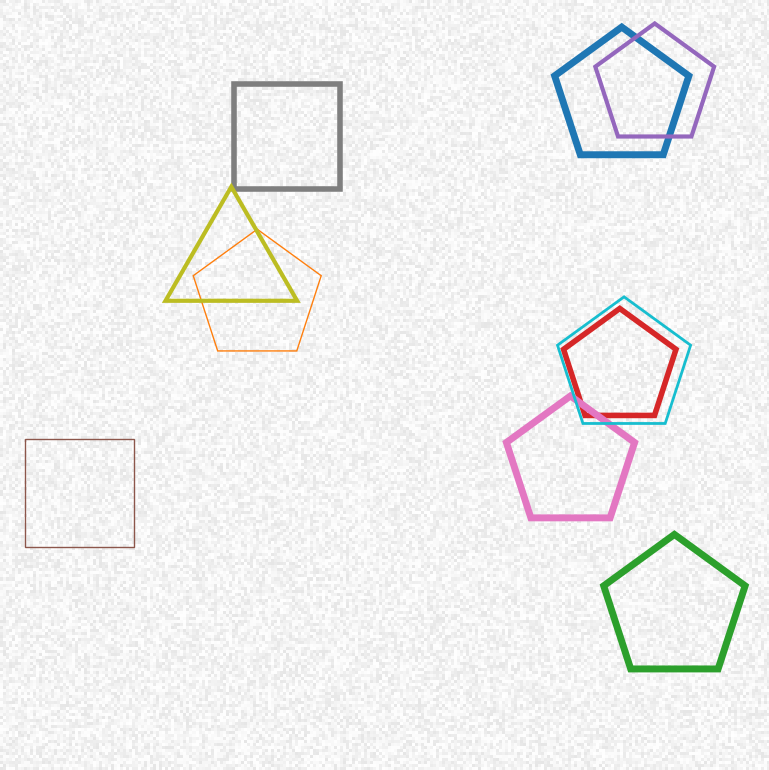[{"shape": "pentagon", "thickness": 2.5, "radius": 0.46, "center": [0.807, 0.873]}, {"shape": "pentagon", "thickness": 0.5, "radius": 0.44, "center": [0.334, 0.615]}, {"shape": "pentagon", "thickness": 2.5, "radius": 0.48, "center": [0.876, 0.209]}, {"shape": "pentagon", "thickness": 2, "radius": 0.38, "center": [0.805, 0.523]}, {"shape": "pentagon", "thickness": 1.5, "radius": 0.41, "center": [0.85, 0.888]}, {"shape": "square", "thickness": 0.5, "radius": 0.35, "center": [0.103, 0.36]}, {"shape": "pentagon", "thickness": 2.5, "radius": 0.44, "center": [0.741, 0.398]}, {"shape": "square", "thickness": 2, "radius": 0.34, "center": [0.373, 0.823]}, {"shape": "triangle", "thickness": 1.5, "radius": 0.49, "center": [0.3, 0.659]}, {"shape": "pentagon", "thickness": 1, "radius": 0.45, "center": [0.81, 0.524]}]